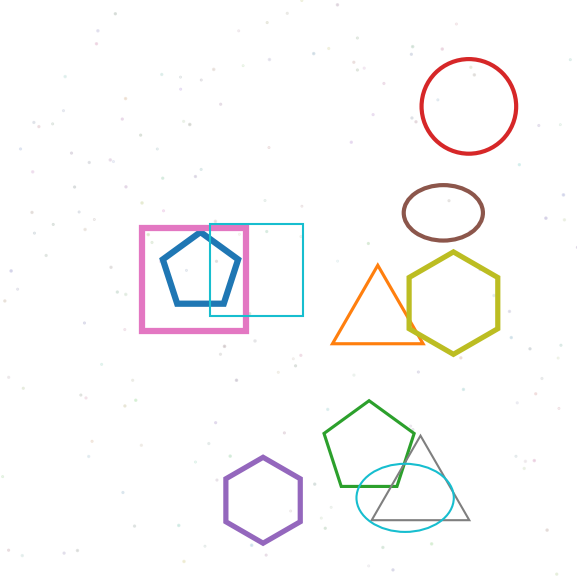[{"shape": "pentagon", "thickness": 3, "radius": 0.34, "center": [0.347, 0.529]}, {"shape": "triangle", "thickness": 1.5, "radius": 0.45, "center": [0.654, 0.449]}, {"shape": "pentagon", "thickness": 1.5, "radius": 0.41, "center": [0.639, 0.223]}, {"shape": "circle", "thickness": 2, "radius": 0.41, "center": [0.812, 0.815]}, {"shape": "hexagon", "thickness": 2.5, "radius": 0.37, "center": [0.456, 0.133]}, {"shape": "oval", "thickness": 2, "radius": 0.34, "center": [0.768, 0.631]}, {"shape": "square", "thickness": 3, "radius": 0.45, "center": [0.336, 0.515]}, {"shape": "triangle", "thickness": 1, "radius": 0.49, "center": [0.728, 0.147]}, {"shape": "hexagon", "thickness": 2.5, "radius": 0.44, "center": [0.785, 0.474]}, {"shape": "oval", "thickness": 1, "radius": 0.42, "center": [0.702, 0.137]}, {"shape": "square", "thickness": 1, "radius": 0.4, "center": [0.444, 0.531]}]